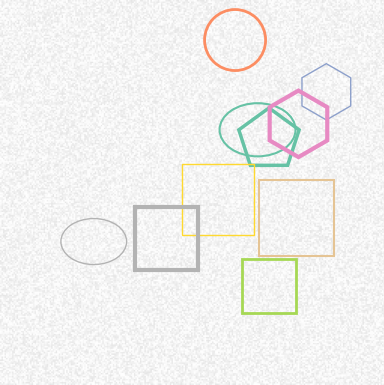[{"shape": "oval", "thickness": 1.5, "radius": 0.49, "center": [0.669, 0.663]}, {"shape": "pentagon", "thickness": 2.5, "radius": 0.41, "center": [0.699, 0.637]}, {"shape": "circle", "thickness": 2, "radius": 0.4, "center": [0.611, 0.896]}, {"shape": "hexagon", "thickness": 1, "radius": 0.37, "center": [0.848, 0.761]}, {"shape": "hexagon", "thickness": 3, "radius": 0.43, "center": [0.775, 0.678]}, {"shape": "square", "thickness": 2, "radius": 0.35, "center": [0.699, 0.258]}, {"shape": "square", "thickness": 1, "radius": 0.46, "center": [0.567, 0.481]}, {"shape": "square", "thickness": 1.5, "radius": 0.49, "center": [0.77, 0.434]}, {"shape": "oval", "thickness": 1, "radius": 0.43, "center": [0.243, 0.373]}, {"shape": "square", "thickness": 3, "radius": 0.41, "center": [0.433, 0.38]}]